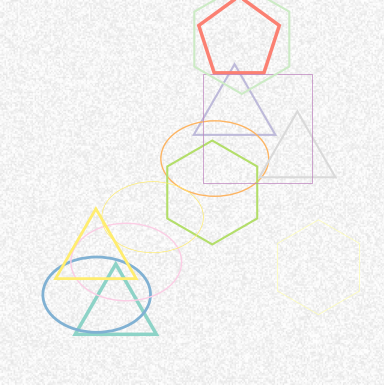[{"shape": "triangle", "thickness": 2.5, "radius": 0.61, "center": [0.301, 0.192]}, {"shape": "hexagon", "thickness": 0.5, "radius": 0.62, "center": [0.827, 0.306]}, {"shape": "triangle", "thickness": 1.5, "radius": 0.61, "center": [0.609, 0.711]}, {"shape": "pentagon", "thickness": 2.5, "radius": 0.55, "center": [0.621, 0.9]}, {"shape": "oval", "thickness": 2, "radius": 0.7, "center": [0.251, 0.235]}, {"shape": "oval", "thickness": 1, "radius": 0.7, "center": [0.558, 0.588]}, {"shape": "hexagon", "thickness": 1.5, "radius": 0.67, "center": [0.551, 0.5]}, {"shape": "oval", "thickness": 1, "radius": 0.72, "center": [0.328, 0.319]}, {"shape": "triangle", "thickness": 1.5, "radius": 0.57, "center": [0.772, 0.597]}, {"shape": "square", "thickness": 0.5, "radius": 0.71, "center": [0.668, 0.667]}, {"shape": "hexagon", "thickness": 1.5, "radius": 0.71, "center": [0.628, 0.898]}, {"shape": "triangle", "thickness": 2, "radius": 0.61, "center": [0.249, 0.337]}, {"shape": "oval", "thickness": 0.5, "radius": 0.66, "center": [0.396, 0.436]}]